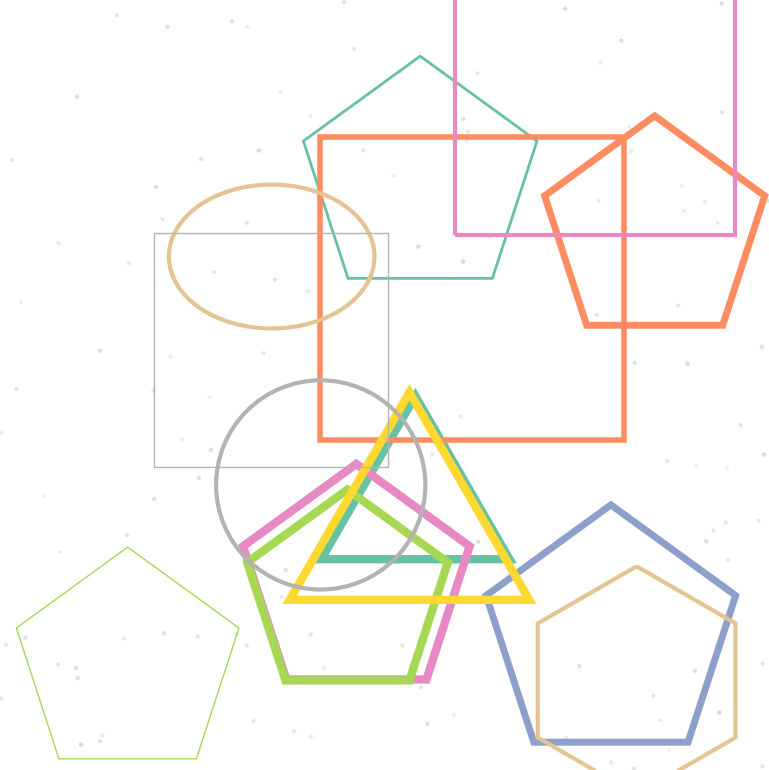[{"shape": "triangle", "thickness": 3, "radius": 0.71, "center": [0.539, 0.344]}, {"shape": "pentagon", "thickness": 1, "radius": 0.8, "center": [0.546, 0.768]}, {"shape": "square", "thickness": 2, "radius": 0.99, "center": [0.613, 0.625]}, {"shape": "pentagon", "thickness": 2.5, "radius": 0.75, "center": [0.85, 0.699]}, {"shape": "pentagon", "thickness": 2.5, "radius": 0.85, "center": [0.793, 0.174]}, {"shape": "pentagon", "thickness": 3, "radius": 0.77, "center": [0.463, 0.243]}, {"shape": "square", "thickness": 1.5, "radius": 0.91, "center": [0.773, 0.877]}, {"shape": "pentagon", "thickness": 0.5, "radius": 0.76, "center": [0.166, 0.137]}, {"shape": "pentagon", "thickness": 3, "radius": 0.68, "center": [0.451, 0.227]}, {"shape": "triangle", "thickness": 3, "radius": 0.9, "center": [0.532, 0.311]}, {"shape": "hexagon", "thickness": 1.5, "radius": 0.74, "center": [0.827, 0.116]}, {"shape": "oval", "thickness": 1.5, "radius": 0.67, "center": [0.353, 0.667]}, {"shape": "square", "thickness": 0.5, "radius": 0.76, "center": [0.352, 0.546]}, {"shape": "circle", "thickness": 1.5, "radius": 0.68, "center": [0.417, 0.37]}]